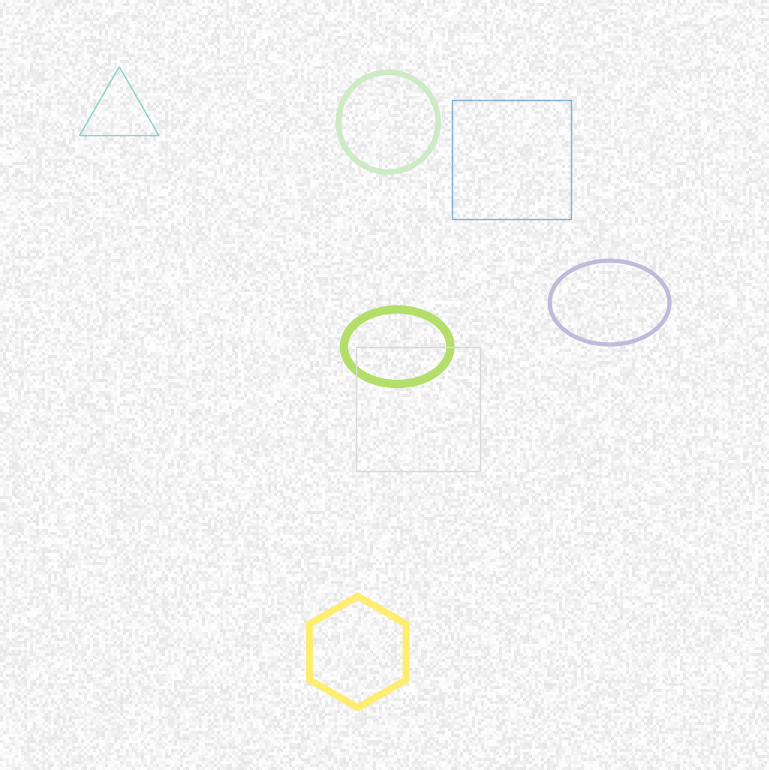[{"shape": "triangle", "thickness": 0.5, "radius": 0.3, "center": [0.155, 0.854]}, {"shape": "oval", "thickness": 1.5, "radius": 0.39, "center": [0.792, 0.607]}, {"shape": "square", "thickness": 0.5, "radius": 0.38, "center": [0.664, 0.793]}, {"shape": "oval", "thickness": 3, "radius": 0.35, "center": [0.516, 0.55]}, {"shape": "square", "thickness": 0.5, "radius": 0.4, "center": [0.543, 0.469]}, {"shape": "circle", "thickness": 2, "radius": 0.32, "center": [0.504, 0.841]}, {"shape": "hexagon", "thickness": 2.5, "radius": 0.36, "center": [0.465, 0.153]}]